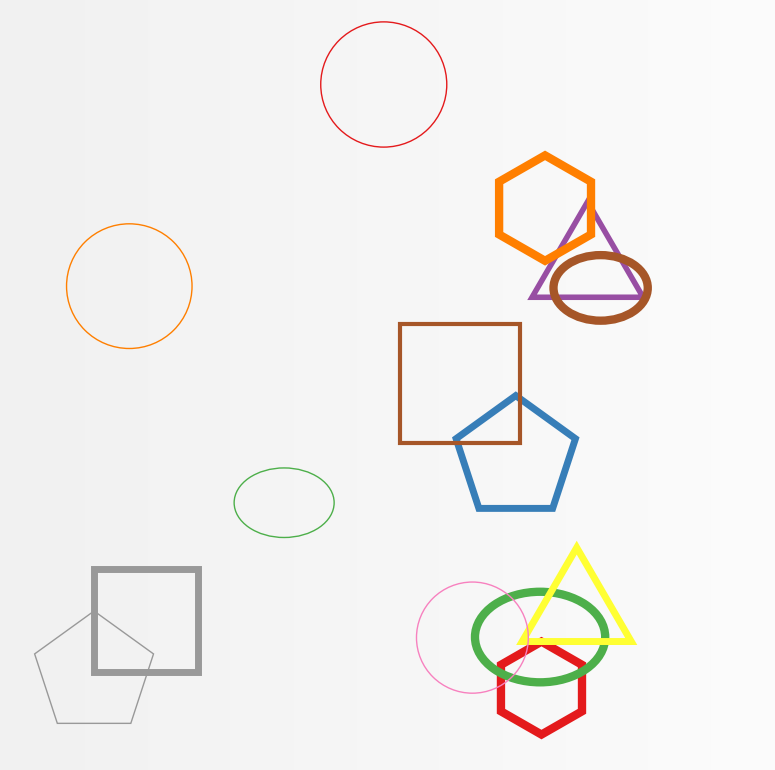[{"shape": "hexagon", "thickness": 3, "radius": 0.3, "center": [0.699, 0.106]}, {"shape": "circle", "thickness": 0.5, "radius": 0.41, "center": [0.495, 0.89]}, {"shape": "pentagon", "thickness": 2.5, "radius": 0.4, "center": [0.666, 0.405]}, {"shape": "oval", "thickness": 0.5, "radius": 0.32, "center": [0.367, 0.347]}, {"shape": "oval", "thickness": 3, "radius": 0.42, "center": [0.697, 0.173]}, {"shape": "triangle", "thickness": 2, "radius": 0.41, "center": [0.758, 0.655]}, {"shape": "hexagon", "thickness": 3, "radius": 0.34, "center": [0.703, 0.73]}, {"shape": "circle", "thickness": 0.5, "radius": 0.4, "center": [0.167, 0.628]}, {"shape": "triangle", "thickness": 2.5, "radius": 0.41, "center": [0.744, 0.207]}, {"shape": "oval", "thickness": 3, "radius": 0.3, "center": [0.775, 0.626]}, {"shape": "square", "thickness": 1.5, "radius": 0.39, "center": [0.594, 0.502]}, {"shape": "circle", "thickness": 0.5, "radius": 0.36, "center": [0.61, 0.172]}, {"shape": "pentagon", "thickness": 0.5, "radius": 0.4, "center": [0.121, 0.126]}, {"shape": "square", "thickness": 2.5, "radius": 0.33, "center": [0.188, 0.194]}]